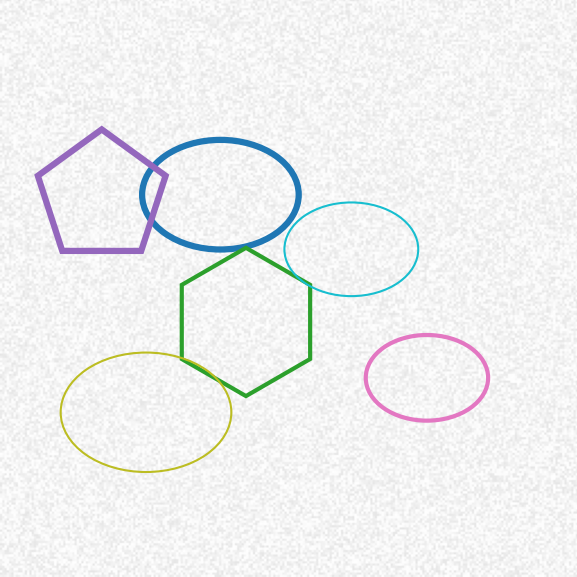[{"shape": "oval", "thickness": 3, "radius": 0.68, "center": [0.382, 0.662]}, {"shape": "hexagon", "thickness": 2, "radius": 0.64, "center": [0.426, 0.442]}, {"shape": "pentagon", "thickness": 3, "radius": 0.58, "center": [0.176, 0.659]}, {"shape": "oval", "thickness": 2, "radius": 0.53, "center": [0.739, 0.345]}, {"shape": "oval", "thickness": 1, "radius": 0.74, "center": [0.253, 0.285]}, {"shape": "oval", "thickness": 1, "radius": 0.58, "center": [0.608, 0.567]}]